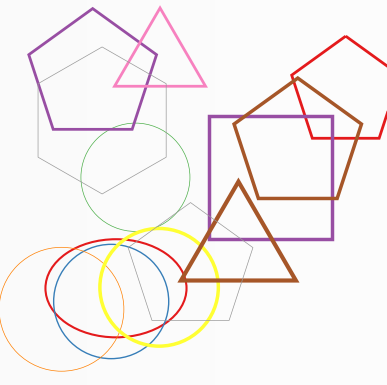[{"shape": "pentagon", "thickness": 2, "radius": 0.73, "center": [0.892, 0.759]}, {"shape": "oval", "thickness": 1.5, "radius": 0.91, "center": [0.299, 0.251]}, {"shape": "circle", "thickness": 1, "radius": 0.74, "center": [0.287, 0.217]}, {"shape": "circle", "thickness": 0.5, "radius": 0.7, "center": [0.35, 0.54]}, {"shape": "square", "thickness": 2.5, "radius": 0.8, "center": [0.698, 0.538]}, {"shape": "pentagon", "thickness": 2, "radius": 0.87, "center": [0.239, 0.804]}, {"shape": "circle", "thickness": 0.5, "radius": 0.8, "center": [0.159, 0.197]}, {"shape": "circle", "thickness": 2.5, "radius": 0.76, "center": [0.411, 0.254]}, {"shape": "pentagon", "thickness": 2.5, "radius": 0.86, "center": [0.768, 0.624]}, {"shape": "triangle", "thickness": 3, "radius": 0.86, "center": [0.615, 0.357]}, {"shape": "triangle", "thickness": 2, "radius": 0.68, "center": [0.413, 0.844]}, {"shape": "hexagon", "thickness": 0.5, "radius": 0.95, "center": [0.264, 0.687]}, {"shape": "pentagon", "thickness": 0.5, "radius": 0.85, "center": [0.492, 0.305]}]